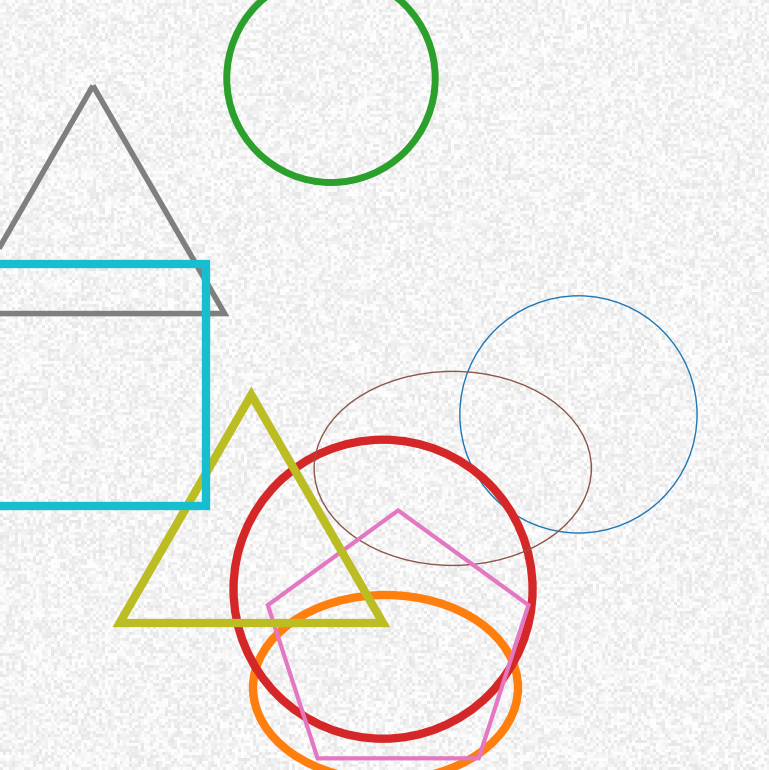[{"shape": "circle", "thickness": 0.5, "radius": 0.77, "center": [0.751, 0.462]}, {"shape": "oval", "thickness": 3, "radius": 0.86, "center": [0.501, 0.107]}, {"shape": "circle", "thickness": 2.5, "radius": 0.68, "center": [0.43, 0.898]}, {"shape": "circle", "thickness": 3, "radius": 0.97, "center": [0.497, 0.235]}, {"shape": "oval", "thickness": 0.5, "radius": 0.9, "center": [0.588, 0.392]}, {"shape": "pentagon", "thickness": 1.5, "radius": 0.89, "center": [0.517, 0.159]}, {"shape": "triangle", "thickness": 2, "radius": 0.99, "center": [0.121, 0.691]}, {"shape": "triangle", "thickness": 3, "radius": 0.99, "center": [0.326, 0.29]}, {"shape": "square", "thickness": 3, "radius": 0.78, "center": [0.111, 0.5]}]